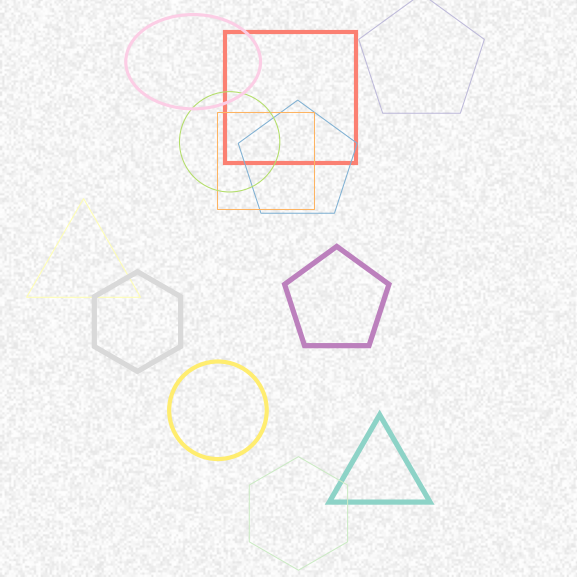[{"shape": "triangle", "thickness": 2.5, "radius": 0.5, "center": [0.657, 0.18]}, {"shape": "triangle", "thickness": 0.5, "radius": 0.57, "center": [0.145, 0.541]}, {"shape": "pentagon", "thickness": 0.5, "radius": 0.57, "center": [0.73, 0.896]}, {"shape": "square", "thickness": 2, "radius": 0.57, "center": [0.503, 0.83]}, {"shape": "pentagon", "thickness": 0.5, "radius": 0.54, "center": [0.516, 0.717]}, {"shape": "square", "thickness": 0.5, "radius": 0.42, "center": [0.459, 0.721]}, {"shape": "circle", "thickness": 0.5, "radius": 0.43, "center": [0.398, 0.754]}, {"shape": "oval", "thickness": 1.5, "radius": 0.58, "center": [0.334, 0.892]}, {"shape": "hexagon", "thickness": 2.5, "radius": 0.43, "center": [0.238, 0.442]}, {"shape": "pentagon", "thickness": 2.5, "radius": 0.47, "center": [0.583, 0.477]}, {"shape": "hexagon", "thickness": 0.5, "radius": 0.49, "center": [0.517, 0.11]}, {"shape": "circle", "thickness": 2, "radius": 0.42, "center": [0.377, 0.289]}]